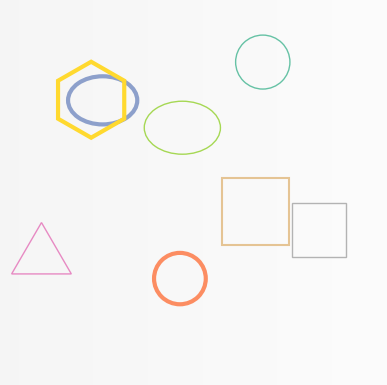[{"shape": "circle", "thickness": 1, "radius": 0.35, "center": [0.678, 0.839]}, {"shape": "circle", "thickness": 3, "radius": 0.33, "center": [0.464, 0.276]}, {"shape": "oval", "thickness": 3, "radius": 0.45, "center": [0.265, 0.739]}, {"shape": "triangle", "thickness": 1, "radius": 0.44, "center": [0.107, 0.333]}, {"shape": "oval", "thickness": 1, "radius": 0.49, "center": [0.471, 0.668]}, {"shape": "hexagon", "thickness": 3, "radius": 0.49, "center": [0.235, 0.741]}, {"shape": "square", "thickness": 1.5, "radius": 0.43, "center": [0.659, 0.451]}, {"shape": "square", "thickness": 1, "radius": 0.35, "center": [0.824, 0.403]}]